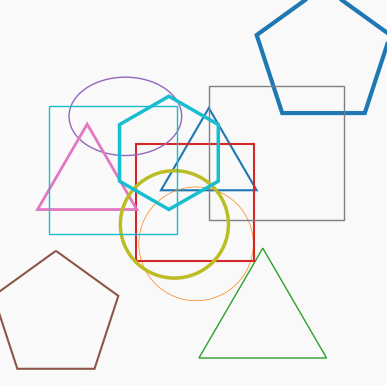[{"shape": "pentagon", "thickness": 3, "radius": 0.91, "center": [0.835, 0.853]}, {"shape": "triangle", "thickness": 1.5, "radius": 0.71, "center": [0.539, 0.577]}, {"shape": "circle", "thickness": 0.5, "radius": 0.74, "center": [0.506, 0.367]}, {"shape": "triangle", "thickness": 1, "radius": 0.95, "center": [0.678, 0.165]}, {"shape": "square", "thickness": 1.5, "radius": 0.76, "center": [0.503, 0.475]}, {"shape": "oval", "thickness": 1, "radius": 0.73, "center": [0.323, 0.698]}, {"shape": "pentagon", "thickness": 1.5, "radius": 0.85, "center": [0.144, 0.179]}, {"shape": "triangle", "thickness": 2, "radius": 0.74, "center": [0.225, 0.53]}, {"shape": "square", "thickness": 1, "radius": 0.87, "center": [0.713, 0.602]}, {"shape": "circle", "thickness": 2.5, "radius": 0.7, "center": [0.45, 0.417]}, {"shape": "square", "thickness": 1, "radius": 0.83, "center": [0.293, 0.558]}, {"shape": "hexagon", "thickness": 2.5, "radius": 0.74, "center": [0.436, 0.603]}]